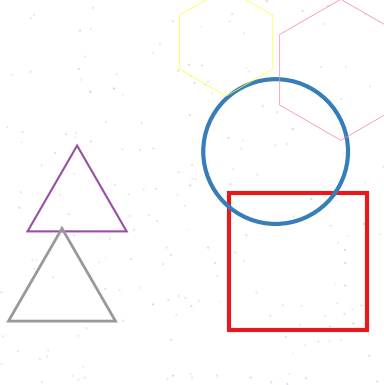[{"shape": "square", "thickness": 3, "radius": 0.89, "center": [0.774, 0.321]}, {"shape": "circle", "thickness": 3, "radius": 0.94, "center": [0.716, 0.606]}, {"shape": "triangle", "thickness": 1.5, "radius": 0.74, "center": [0.2, 0.473]}, {"shape": "hexagon", "thickness": 0.5, "radius": 0.7, "center": [0.587, 0.891]}, {"shape": "hexagon", "thickness": 0.5, "radius": 0.92, "center": [0.885, 0.819]}, {"shape": "triangle", "thickness": 2, "radius": 0.8, "center": [0.161, 0.246]}]